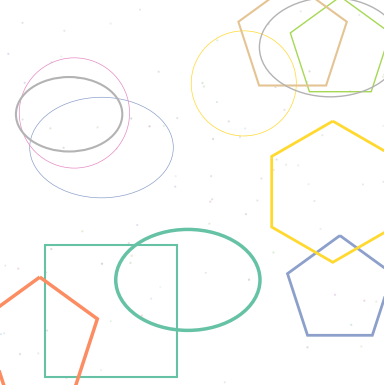[{"shape": "square", "thickness": 1.5, "radius": 0.86, "center": [0.288, 0.192]}, {"shape": "oval", "thickness": 2.5, "radius": 0.94, "center": [0.488, 0.273]}, {"shape": "pentagon", "thickness": 2.5, "radius": 0.79, "center": [0.103, 0.123]}, {"shape": "pentagon", "thickness": 2, "radius": 0.72, "center": [0.883, 0.245]}, {"shape": "oval", "thickness": 0.5, "radius": 0.93, "center": [0.264, 0.617]}, {"shape": "circle", "thickness": 0.5, "radius": 0.72, "center": [0.193, 0.707]}, {"shape": "pentagon", "thickness": 1, "radius": 0.68, "center": [0.884, 0.872]}, {"shape": "circle", "thickness": 0.5, "radius": 0.68, "center": [0.633, 0.783]}, {"shape": "hexagon", "thickness": 2, "radius": 0.92, "center": [0.864, 0.502]}, {"shape": "pentagon", "thickness": 1.5, "radius": 0.74, "center": [0.76, 0.898]}, {"shape": "oval", "thickness": 1.5, "radius": 0.69, "center": [0.18, 0.703]}, {"shape": "oval", "thickness": 1, "radius": 0.92, "center": [0.858, 0.877]}]